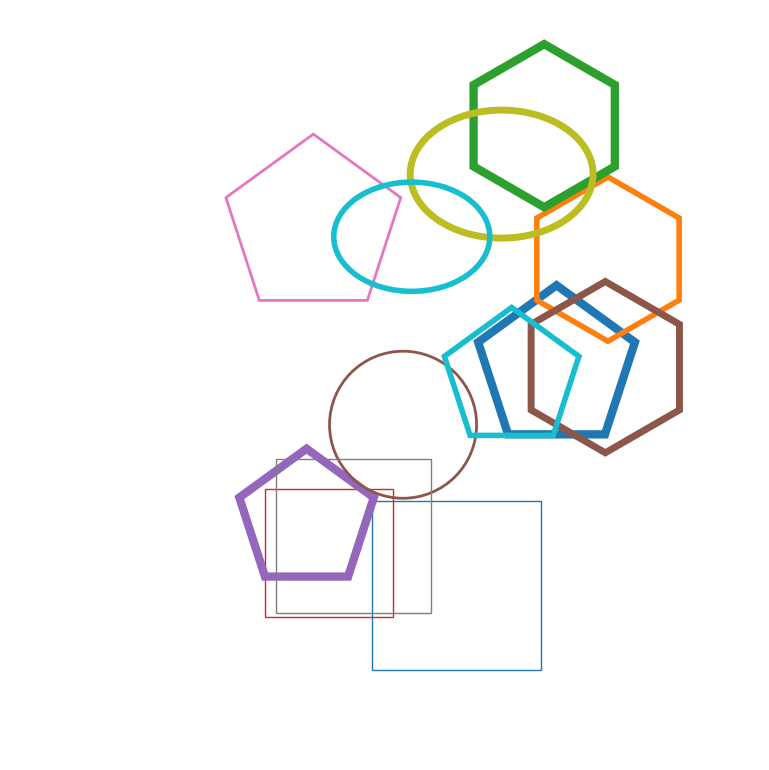[{"shape": "pentagon", "thickness": 3, "radius": 0.54, "center": [0.723, 0.522]}, {"shape": "square", "thickness": 0.5, "radius": 0.55, "center": [0.593, 0.24]}, {"shape": "hexagon", "thickness": 2, "radius": 0.53, "center": [0.79, 0.664]}, {"shape": "hexagon", "thickness": 3, "radius": 0.53, "center": [0.707, 0.837]}, {"shape": "square", "thickness": 0.5, "radius": 0.41, "center": [0.427, 0.282]}, {"shape": "pentagon", "thickness": 3, "radius": 0.46, "center": [0.398, 0.325]}, {"shape": "hexagon", "thickness": 2.5, "radius": 0.56, "center": [0.786, 0.523]}, {"shape": "circle", "thickness": 1, "radius": 0.48, "center": [0.523, 0.448]}, {"shape": "pentagon", "thickness": 1, "radius": 0.6, "center": [0.407, 0.706]}, {"shape": "square", "thickness": 0.5, "radius": 0.5, "center": [0.459, 0.304]}, {"shape": "oval", "thickness": 2.5, "radius": 0.59, "center": [0.651, 0.774]}, {"shape": "pentagon", "thickness": 2, "radius": 0.46, "center": [0.664, 0.509]}, {"shape": "oval", "thickness": 2, "radius": 0.51, "center": [0.535, 0.693]}]